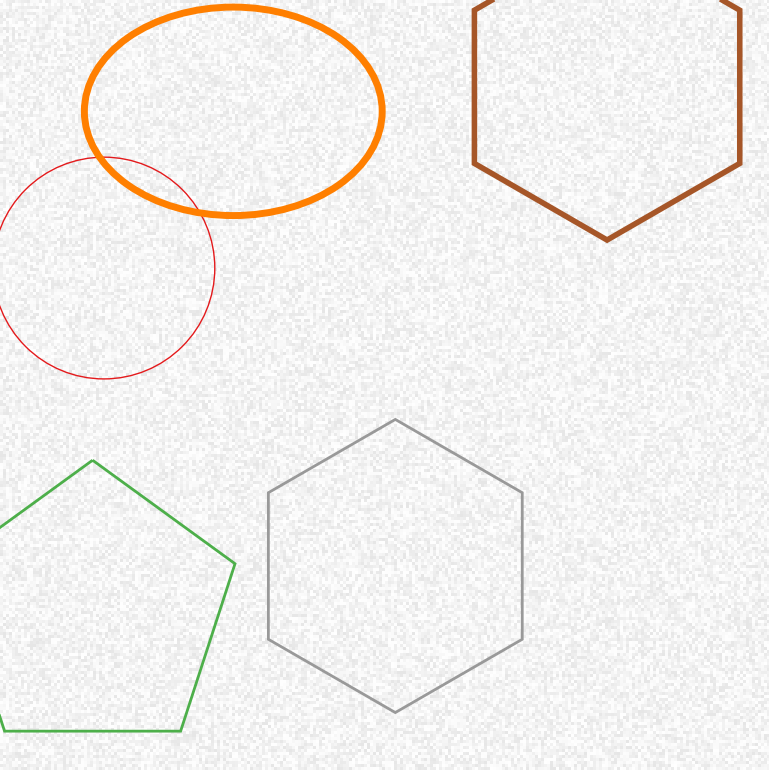[{"shape": "circle", "thickness": 0.5, "radius": 0.72, "center": [0.135, 0.652]}, {"shape": "pentagon", "thickness": 1, "radius": 0.97, "center": [0.12, 0.208]}, {"shape": "oval", "thickness": 2.5, "radius": 0.97, "center": [0.303, 0.855]}, {"shape": "hexagon", "thickness": 2, "radius": 0.99, "center": [0.788, 0.887]}, {"shape": "hexagon", "thickness": 1, "radius": 0.95, "center": [0.513, 0.265]}]